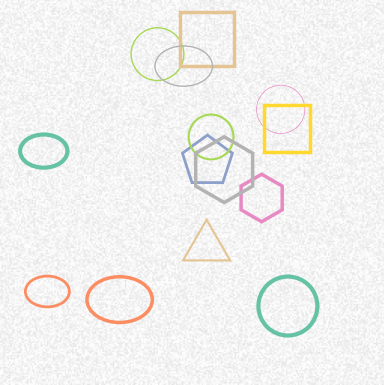[{"shape": "circle", "thickness": 3, "radius": 0.38, "center": [0.748, 0.205]}, {"shape": "oval", "thickness": 3, "radius": 0.31, "center": [0.114, 0.608]}, {"shape": "oval", "thickness": 2.5, "radius": 0.42, "center": [0.311, 0.222]}, {"shape": "oval", "thickness": 2, "radius": 0.29, "center": [0.123, 0.243]}, {"shape": "pentagon", "thickness": 2, "radius": 0.34, "center": [0.539, 0.581]}, {"shape": "circle", "thickness": 0.5, "radius": 0.31, "center": [0.729, 0.716]}, {"shape": "hexagon", "thickness": 2.5, "radius": 0.31, "center": [0.68, 0.486]}, {"shape": "circle", "thickness": 1, "radius": 0.34, "center": [0.409, 0.859]}, {"shape": "circle", "thickness": 1.5, "radius": 0.29, "center": [0.548, 0.644]}, {"shape": "square", "thickness": 2.5, "radius": 0.3, "center": [0.745, 0.667]}, {"shape": "square", "thickness": 2.5, "radius": 0.35, "center": [0.537, 0.898]}, {"shape": "triangle", "thickness": 1.5, "radius": 0.35, "center": [0.537, 0.359]}, {"shape": "oval", "thickness": 1, "radius": 0.37, "center": [0.477, 0.828]}, {"shape": "hexagon", "thickness": 2.5, "radius": 0.43, "center": [0.582, 0.559]}]